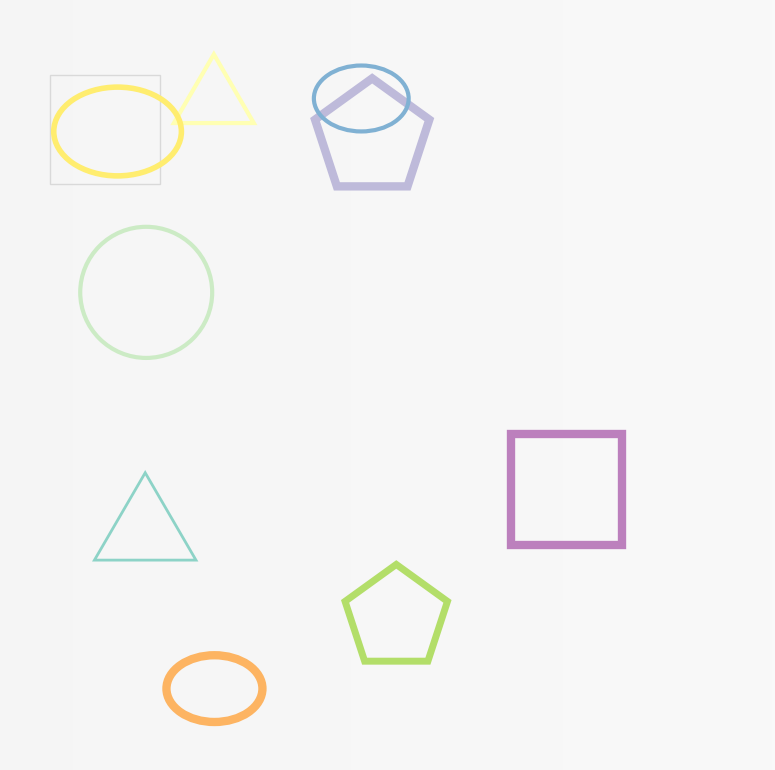[{"shape": "triangle", "thickness": 1, "radius": 0.38, "center": [0.187, 0.31]}, {"shape": "triangle", "thickness": 1.5, "radius": 0.3, "center": [0.276, 0.87]}, {"shape": "pentagon", "thickness": 3, "radius": 0.39, "center": [0.48, 0.821]}, {"shape": "oval", "thickness": 1.5, "radius": 0.31, "center": [0.466, 0.872]}, {"shape": "oval", "thickness": 3, "radius": 0.31, "center": [0.277, 0.106]}, {"shape": "pentagon", "thickness": 2.5, "radius": 0.35, "center": [0.511, 0.198]}, {"shape": "square", "thickness": 0.5, "radius": 0.36, "center": [0.136, 0.832]}, {"shape": "square", "thickness": 3, "radius": 0.36, "center": [0.73, 0.365]}, {"shape": "circle", "thickness": 1.5, "radius": 0.43, "center": [0.189, 0.62]}, {"shape": "oval", "thickness": 2, "radius": 0.41, "center": [0.152, 0.829]}]